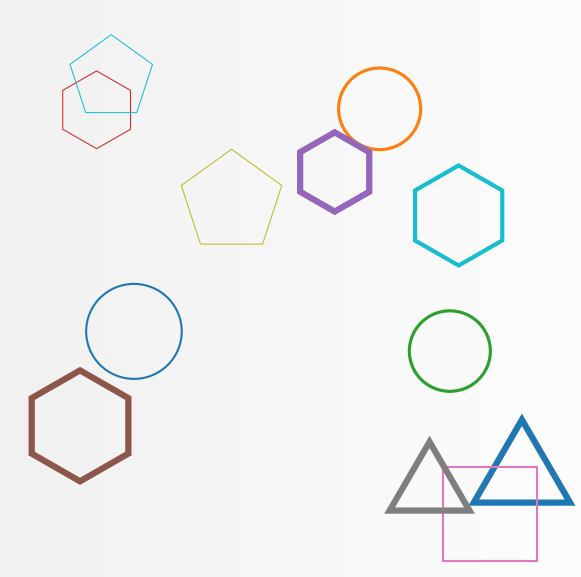[{"shape": "triangle", "thickness": 3, "radius": 0.48, "center": [0.898, 0.177]}, {"shape": "circle", "thickness": 1, "radius": 0.41, "center": [0.23, 0.425]}, {"shape": "circle", "thickness": 1.5, "radius": 0.35, "center": [0.653, 0.811]}, {"shape": "circle", "thickness": 1.5, "radius": 0.35, "center": [0.774, 0.391]}, {"shape": "hexagon", "thickness": 0.5, "radius": 0.34, "center": [0.166, 0.809]}, {"shape": "hexagon", "thickness": 3, "radius": 0.34, "center": [0.576, 0.701]}, {"shape": "hexagon", "thickness": 3, "radius": 0.48, "center": [0.138, 0.262]}, {"shape": "square", "thickness": 1, "radius": 0.41, "center": [0.843, 0.11]}, {"shape": "triangle", "thickness": 3, "radius": 0.4, "center": [0.739, 0.155]}, {"shape": "pentagon", "thickness": 0.5, "radius": 0.45, "center": [0.398, 0.65]}, {"shape": "hexagon", "thickness": 2, "radius": 0.43, "center": [0.789, 0.626]}, {"shape": "pentagon", "thickness": 0.5, "radius": 0.37, "center": [0.191, 0.865]}]